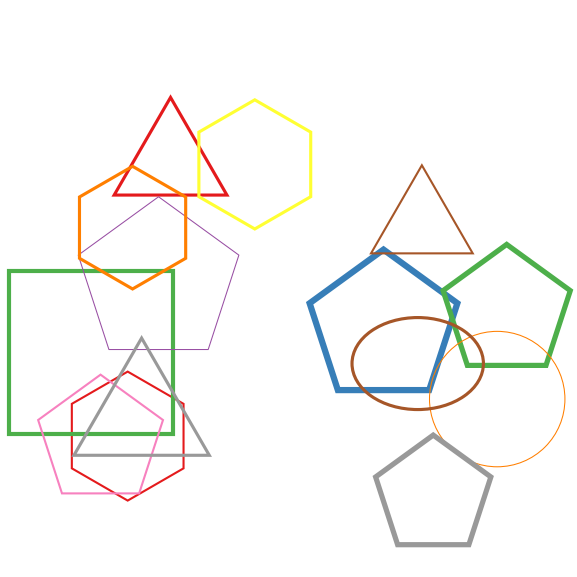[{"shape": "triangle", "thickness": 1.5, "radius": 0.56, "center": [0.295, 0.718]}, {"shape": "hexagon", "thickness": 1, "radius": 0.56, "center": [0.221, 0.244]}, {"shape": "pentagon", "thickness": 3, "radius": 0.67, "center": [0.664, 0.432]}, {"shape": "pentagon", "thickness": 2.5, "radius": 0.58, "center": [0.877, 0.46]}, {"shape": "square", "thickness": 2, "radius": 0.71, "center": [0.158, 0.389]}, {"shape": "pentagon", "thickness": 0.5, "radius": 0.73, "center": [0.275, 0.512]}, {"shape": "circle", "thickness": 0.5, "radius": 0.59, "center": [0.861, 0.308]}, {"shape": "hexagon", "thickness": 1.5, "radius": 0.53, "center": [0.23, 0.605]}, {"shape": "hexagon", "thickness": 1.5, "radius": 0.56, "center": [0.441, 0.714]}, {"shape": "oval", "thickness": 1.5, "radius": 0.57, "center": [0.723, 0.37]}, {"shape": "triangle", "thickness": 1, "radius": 0.51, "center": [0.731, 0.611]}, {"shape": "pentagon", "thickness": 1, "radius": 0.57, "center": [0.174, 0.237]}, {"shape": "pentagon", "thickness": 2.5, "radius": 0.52, "center": [0.75, 0.141]}, {"shape": "triangle", "thickness": 1.5, "radius": 0.68, "center": [0.245, 0.278]}]